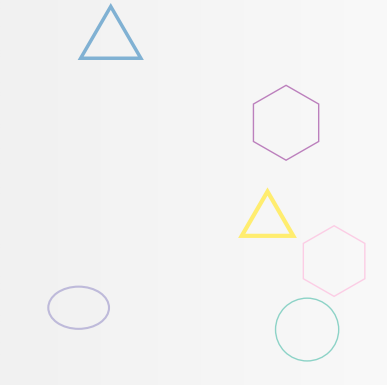[{"shape": "circle", "thickness": 1, "radius": 0.41, "center": [0.793, 0.144]}, {"shape": "oval", "thickness": 1.5, "radius": 0.39, "center": [0.203, 0.201]}, {"shape": "triangle", "thickness": 2.5, "radius": 0.45, "center": [0.286, 0.894]}, {"shape": "hexagon", "thickness": 1, "radius": 0.46, "center": [0.862, 0.322]}, {"shape": "hexagon", "thickness": 1, "radius": 0.49, "center": [0.738, 0.681]}, {"shape": "triangle", "thickness": 3, "radius": 0.38, "center": [0.69, 0.426]}]